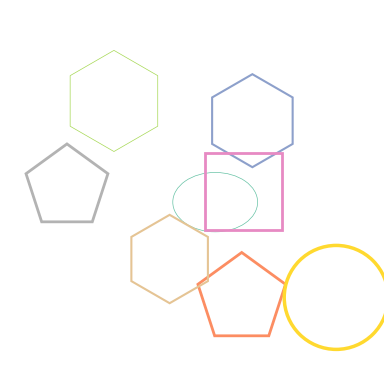[{"shape": "oval", "thickness": 0.5, "radius": 0.55, "center": [0.559, 0.475]}, {"shape": "pentagon", "thickness": 2, "radius": 0.6, "center": [0.628, 0.225]}, {"shape": "hexagon", "thickness": 1.5, "radius": 0.6, "center": [0.656, 0.687]}, {"shape": "square", "thickness": 2, "radius": 0.5, "center": [0.633, 0.503]}, {"shape": "hexagon", "thickness": 0.5, "radius": 0.66, "center": [0.296, 0.738]}, {"shape": "circle", "thickness": 2.5, "radius": 0.68, "center": [0.873, 0.228]}, {"shape": "hexagon", "thickness": 1.5, "radius": 0.57, "center": [0.441, 0.327]}, {"shape": "pentagon", "thickness": 2, "radius": 0.56, "center": [0.174, 0.514]}]